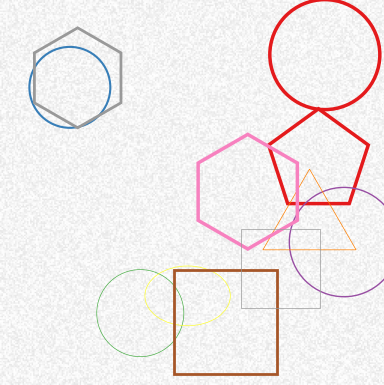[{"shape": "pentagon", "thickness": 2.5, "radius": 0.68, "center": [0.827, 0.581]}, {"shape": "circle", "thickness": 2.5, "radius": 0.71, "center": [0.844, 0.858]}, {"shape": "circle", "thickness": 1.5, "radius": 0.53, "center": [0.181, 0.773]}, {"shape": "circle", "thickness": 0.5, "radius": 0.57, "center": [0.364, 0.187]}, {"shape": "circle", "thickness": 1, "radius": 0.71, "center": [0.893, 0.371]}, {"shape": "triangle", "thickness": 0.5, "radius": 0.7, "center": [0.804, 0.421]}, {"shape": "oval", "thickness": 0.5, "radius": 0.55, "center": [0.487, 0.232]}, {"shape": "square", "thickness": 2, "radius": 0.67, "center": [0.586, 0.165]}, {"shape": "hexagon", "thickness": 2.5, "radius": 0.74, "center": [0.643, 0.502]}, {"shape": "square", "thickness": 0.5, "radius": 0.52, "center": [0.728, 0.303]}, {"shape": "hexagon", "thickness": 2, "radius": 0.65, "center": [0.202, 0.798]}]